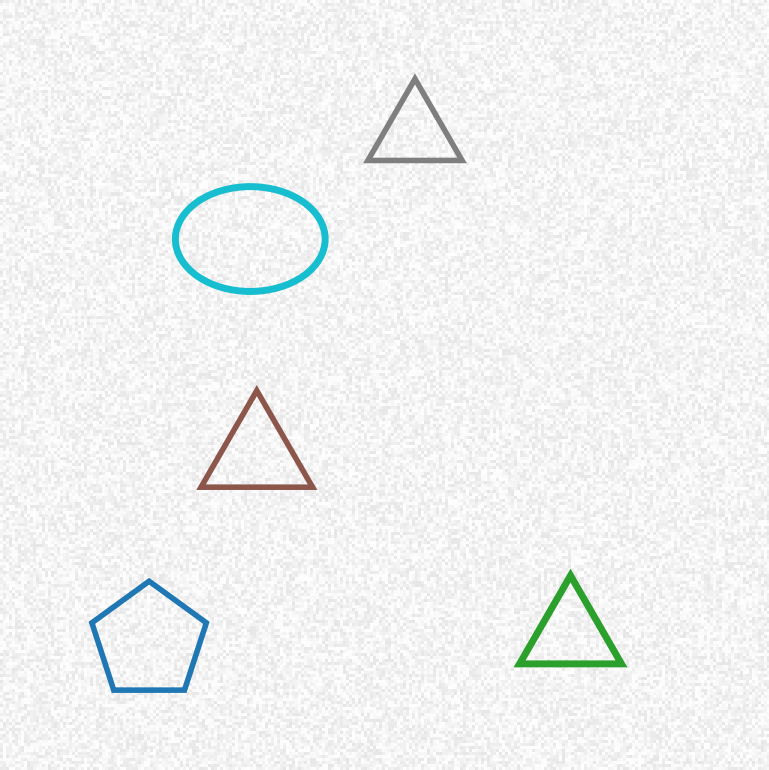[{"shape": "pentagon", "thickness": 2, "radius": 0.39, "center": [0.194, 0.167]}, {"shape": "triangle", "thickness": 2.5, "radius": 0.38, "center": [0.741, 0.176]}, {"shape": "triangle", "thickness": 2, "radius": 0.42, "center": [0.333, 0.409]}, {"shape": "triangle", "thickness": 2, "radius": 0.35, "center": [0.539, 0.827]}, {"shape": "oval", "thickness": 2.5, "radius": 0.49, "center": [0.325, 0.69]}]